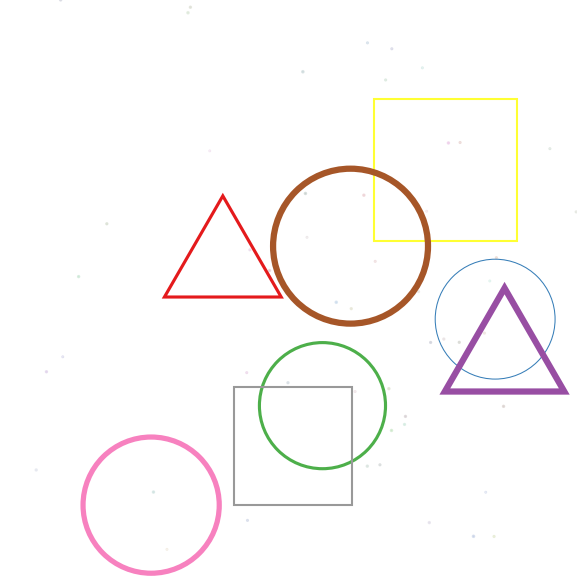[{"shape": "triangle", "thickness": 1.5, "radius": 0.58, "center": [0.386, 0.543]}, {"shape": "circle", "thickness": 0.5, "radius": 0.52, "center": [0.857, 0.446]}, {"shape": "circle", "thickness": 1.5, "radius": 0.55, "center": [0.558, 0.297]}, {"shape": "triangle", "thickness": 3, "radius": 0.6, "center": [0.874, 0.381]}, {"shape": "square", "thickness": 1, "radius": 0.62, "center": [0.771, 0.705]}, {"shape": "circle", "thickness": 3, "radius": 0.67, "center": [0.607, 0.573]}, {"shape": "circle", "thickness": 2.5, "radius": 0.59, "center": [0.262, 0.124]}, {"shape": "square", "thickness": 1, "radius": 0.51, "center": [0.508, 0.228]}]